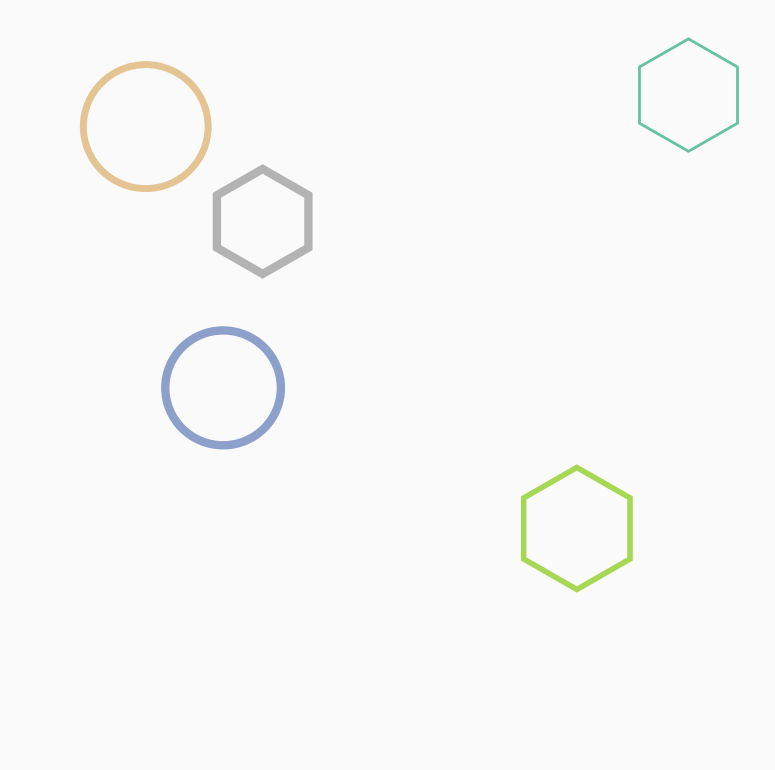[{"shape": "hexagon", "thickness": 1, "radius": 0.37, "center": [0.888, 0.876]}, {"shape": "circle", "thickness": 3, "radius": 0.37, "center": [0.288, 0.496]}, {"shape": "hexagon", "thickness": 2, "radius": 0.4, "center": [0.744, 0.314]}, {"shape": "circle", "thickness": 2.5, "radius": 0.4, "center": [0.188, 0.836]}, {"shape": "hexagon", "thickness": 3, "radius": 0.34, "center": [0.339, 0.712]}]